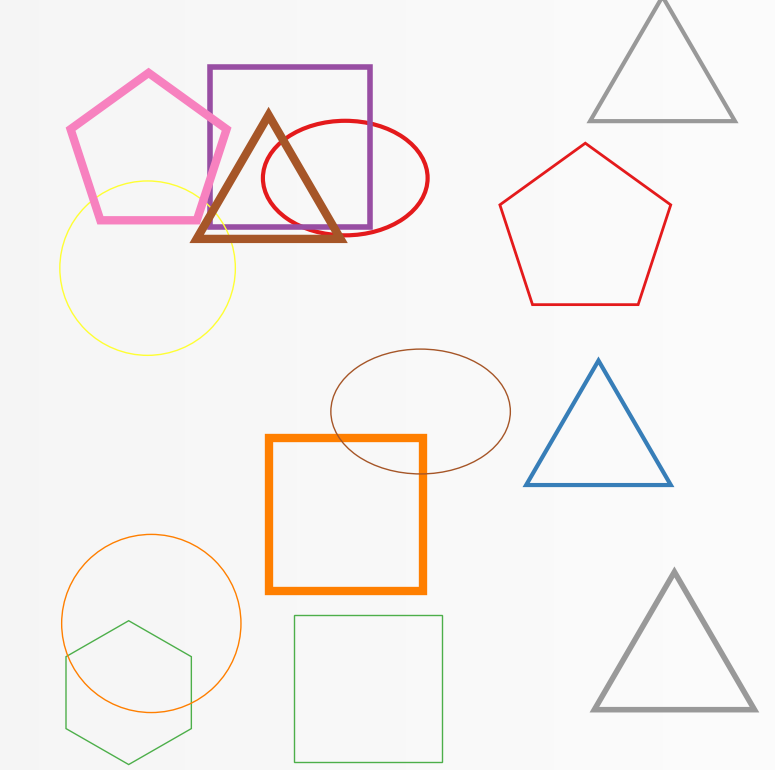[{"shape": "oval", "thickness": 1.5, "radius": 0.53, "center": [0.445, 0.769]}, {"shape": "pentagon", "thickness": 1, "radius": 0.58, "center": [0.755, 0.698]}, {"shape": "triangle", "thickness": 1.5, "radius": 0.54, "center": [0.772, 0.424]}, {"shape": "hexagon", "thickness": 0.5, "radius": 0.47, "center": [0.166, 0.1]}, {"shape": "square", "thickness": 0.5, "radius": 0.48, "center": [0.475, 0.106]}, {"shape": "square", "thickness": 2, "radius": 0.52, "center": [0.374, 0.809]}, {"shape": "square", "thickness": 3, "radius": 0.5, "center": [0.446, 0.332]}, {"shape": "circle", "thickness": 0.5, "radius": 0.58, "center": [0.195, 0.19]}, {"shape": "circle", "thickness": 0.5, "radius": 0.57, "center": [0.19, 0.652]}, {"shape": "triangle", "thickness": 3, "radius": 0.54, "center": [0.347, 0.743]}, {"shape": "oval", "thickness": 0.5, "radius": 0.58, "center": [0.543, 0.466]}, {"shape": "pentagon", "thickness": 3, "radius": 0.53, "center": [0.192, 0.8]}, {"shape": "triangle", "thickness": 2, "radius": 0.6, "center": [0.87, 0.138]}, {"shape": "triangle", "thickness": 1.5, "radius": 0.54, "center": [0.855, 0.897]}]